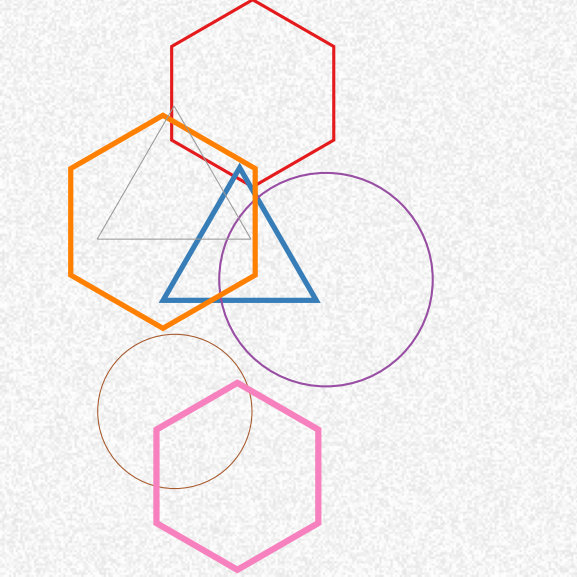[{"shape": "hexagon", "thickness": 1.5, "radius": 0.81, "center": [0.438, 0.838]}, {"shape": "triangle", "thickness": 2.5, "radius": 0.77, "center": [0.415, 0.556]}, {"shape": "circle", "thickness": 1, "radius": 0.92, "center": [0.564, 0.515]}, {"shape": "hexagon", "thickness": 2.5, "radius": 0.92, "center": [0.282, 0.615]}, {"shape": "circle", "thickness": 0.5, "radius": 0.67, "center": [0.303, 0.287]}, {"shape": "hexagon", "thickness": 3, "radius": 0.81, "center": [0.411, 0.174]}, {"shape": "triangle", "thickness": 0.5, "radius": 0.77, "center": [0.301, 0.662]}]